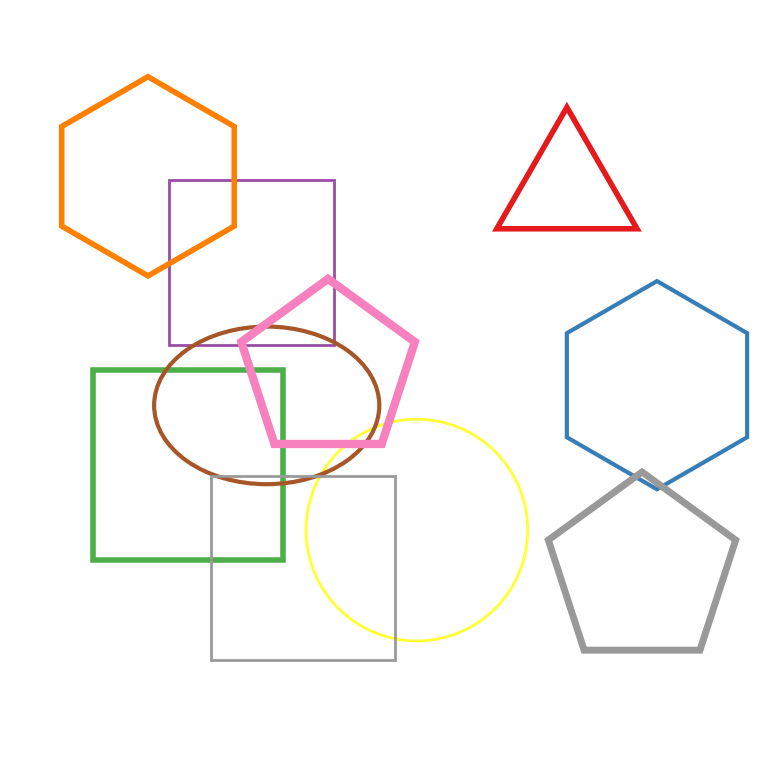[{"shape": "triangle", "thickness": 2, "radius": 0.53, "center": [0.736, 0.755]}, {"shape": "hexagon", "thickness": 1.5, "radius": 0.68, "center": [0.853, 0.5]}, {"shape": "square", "thickness": 2, "radius": 0.62, "center": [0.244, 0.396]}, {"shape": "square", "thickness": 1, "radius": 0.54, "center": [0.327, 0.659]}, {"shape": "hexagon", "thickness": 2, "radius": 0.65, "center": [0.192, 0.771]}, {"shape": "circle", "thickness": 1, "radius": 0.72, "center": [0.541, 0.312]}, {"shape": "oval", "thickness": 1.5, "radius": 0.73, "center": [0.346, 0.474]}, {"shape": "pentagon", "thickness": 3, "radius": 0.59, "center": [0.426, 0.519]}, {"shape": "square", "thickness": 1, "radius": 0.6, "center": [0.394, 0.263]}, {"shape": "pentagon", "thickness": 2.5, "radius": 0.64, "center": [0.834, 0.259]}]